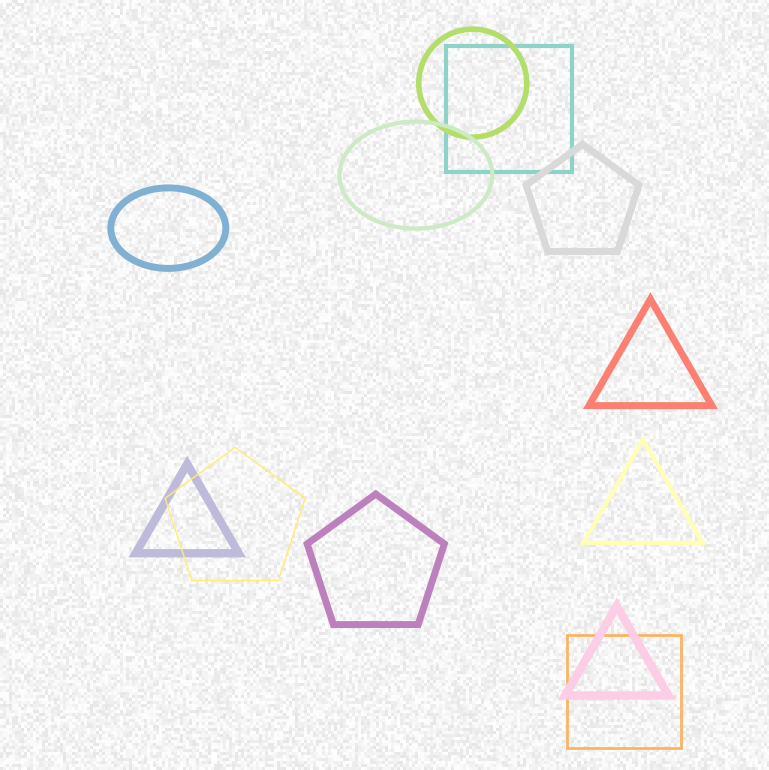[{"shape": "square", "thickness": 1.5, "radius": 0.41, "center": [0.661, 0.859]}, {"shape": "triangle", "thickness": 1.5, "radius": 0.45, "center": [0.835, 0.34]}, {"shape": "triangle", "thickness": 3, "radius": 0.39, "center": [0.243, 0.32]}, {"shape": "triangle", "thickness": 2.5, "radius": 0.46, "center": [0.845, 0.519]}, {"shape": "oval", "thickness": 2.5, "radius": 0.37, "center": [0.219, 0.704]}, {"shape": "square", "thickness": 1, "radius": 0.37, "center": [0.81, 0.102]}, {"shape": "circle", "thickness": 2, "radius": 0.35, "center": [0.614, 0.892]}, {"shape": "triangle", "thickness": 3, "radius": 0.39, "center": [0.801, 0.136]}, {"shape": "pentagon", "thickness": 2.5, "radius": 0.39, "center": [0.757, 0.736]}, {"shape": "pentagon", "thickness": 2.5, "radius": 0.47, "center": [0.488, 0.265]}, {"shape": "oval", "thickness": 1.5, "radius": 0.5, "center": [0.54, 0.773]}, {"shape": "pentagon", "thickness": 0.5, "radius": 0.48, "center": [0.305, 0.323]}]